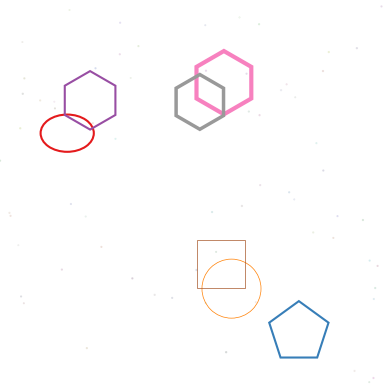[{"shape": "oval", "thickness": 1.5, "radius": 0.35, "center": [0.175, 0.654]}, {"shape": "pentagon", "thickness": 1.5, "radius": 0.4, "center": [0.776, 0.137]}, {"shape": "hexagon", "thickness": 1.5, "radius": 0.38, "center": [0.234, 0.739]}, {"shape": "circle", "thickness": 0.5, "radius": 0.38, "center": [0.601, 0.25]}, {"shape": "square", "thickness": 0.5, "radius": 0.31, "center": [0.573, 0.315]}, {"shape": "hexagon", "thickness": 3, "radius": 0.41, "center": [0.582, 0.785]}, {"shape": "hexagon", "thickness": 2.5, "radius": 0.36, "center": [0.519, 0.735]}]